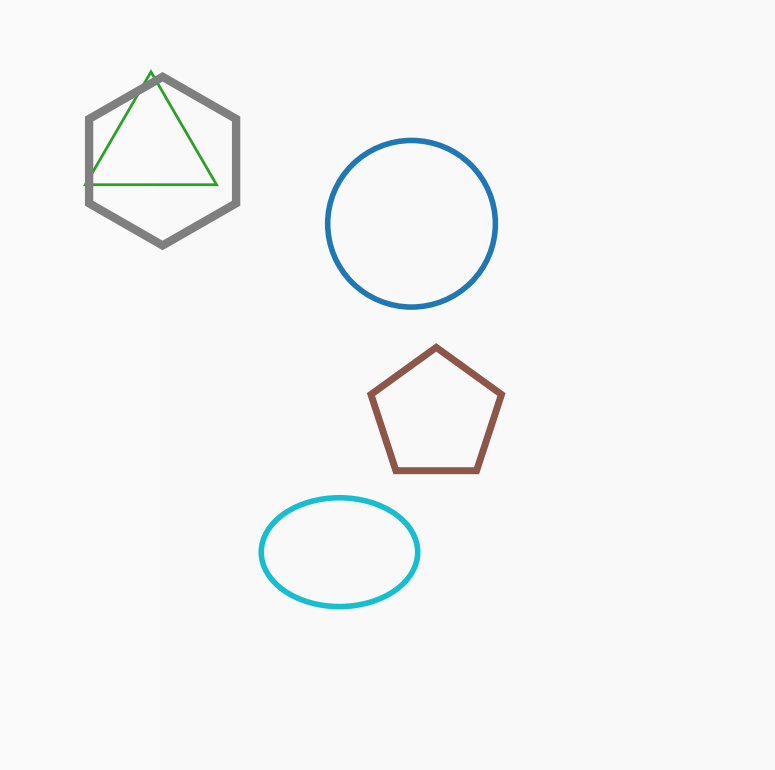[{"shape": "circle", "thickness": 2, "radius": 0.54, "center": [0.531, 0.709]}, {"shape": "triangle", "thickness": 1, "radius": 0.49, "center": [0.195, 0.809]}, {"shape": "pentagon", "thickness": 2.5, "radius": 0.44, "center": [0.563, 0.46]}, {"shape": "hexagon", "thickness": 3, "radius": 0.55, "center": [0.21, 0.791]}, {"shape": "oval", "thickness": 2, "radius": 0.5, "center": [0.438, 0.283]}]